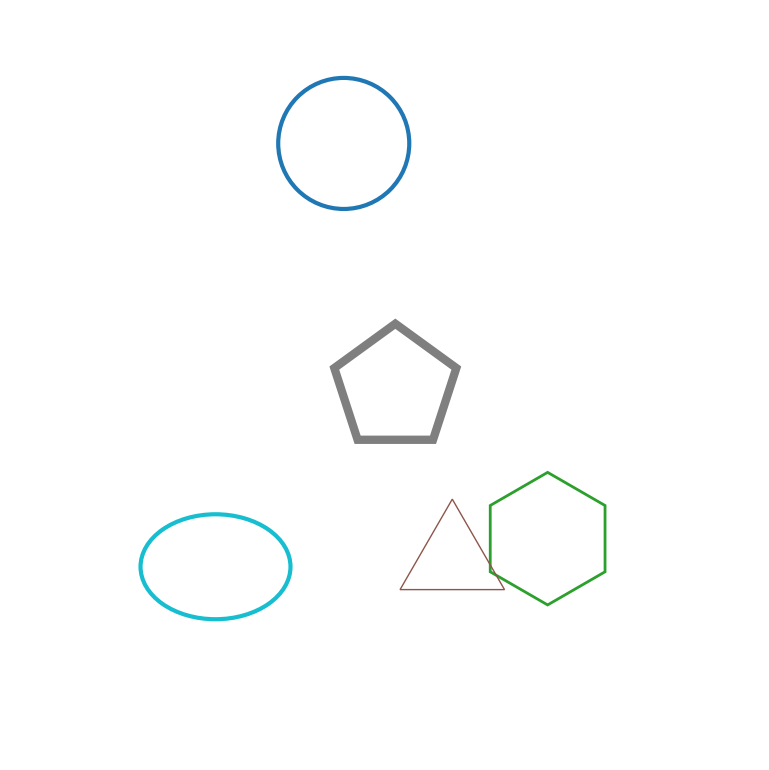[{"shape": "circle", "thickness": 1.5, "radius": 0.43, "center": [0.446, 0.814]}, {"shape": "hexagon", "thickness": 1, "radius": 0.43, "center": [0.711, 0.3]}, {"shape": "triangle", "thickness": 0.5, "radius": 0.39, "center": [0.587, 0.273]}, {"shape": "pentagon", "thickness": 3, "radius": 0.42, "center": [0.513, 0.496]}, {"shape": "oval", "thickness": 1.5, "radius": 0.49, "center": [0.28, 0.264]}]